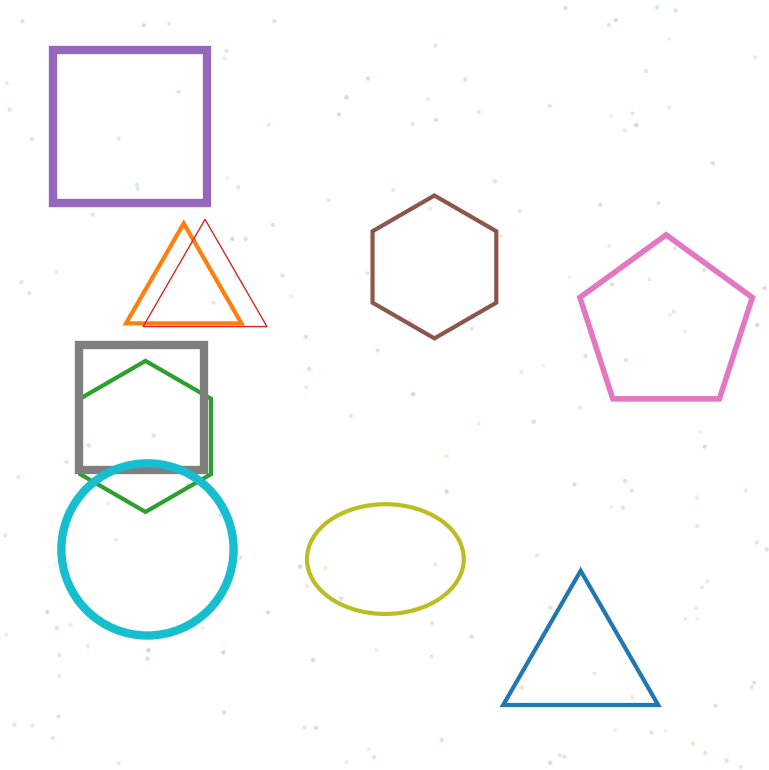[{"shape": "triangle", "thickness": 1.5, "radius": 0.58, "center": [0.754, 0.143]}, {"shape": "triangle", "thickness": 1.5, "radius": 0.43, "center": [0.239, 0.623]}, {"shape": "hexagon", "thickness": 1.5, "radius": 0.49, "center": [0.189, 0.433]}, {"shape": "triangle", "thickness": 0.5, "radius": 0.46, "center": [0.266, 0.622]}, {"shape": "square", "thickness": 3, "radius": 0.5, "center": [0.169, 0.836]}, {"shape": "hexagon", "thickness": 1.5, "radius": 0.46, "center": [0.564, 0.653]}, {"shape": "pentagon", "thickness": 2, "radius": 0.59, "center": [0.865, 0.577]}, {"shape": "square", "thickness": 3, "radius": 0.41, "center": [0.183, 0.471]}, {"shape": "oval", "thickness": 1.5, "radius": 0.51, "center": [0.5, 0.274]}, {"shape": "circle", "thickness": 3, "radius": 0.56, "center": [0.192, 0.286]}]